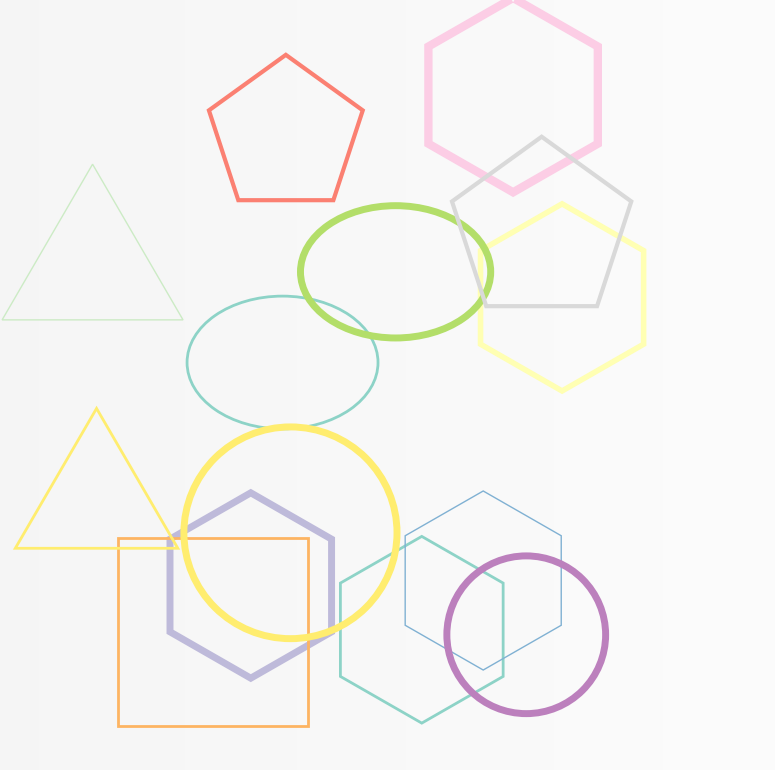[{"shape": "oval", "thickness": 1, "radius": 0.62, "center": [0.365, 0.529]}, {"shape": "hexagon", "thickness": 1, "radius": 0.61, "center": [0.544, 0.182]}, {"shape": "hexagon", "thickness": 2, "radius": 0.61, "center": [0.725, 0.614]}, {"shape": "hexagon", "thickness": 2.5, "radius": 0.6, "center": [0.324, 0.24]}, {"shape": "pentagon", "thickness": 1.5, "radius": 0.52, "center": [0.369, 0.824]}, {"shape": "hexagon", "thickness": 0.5, "radius": 0.58, "center": [0.623, 0.246]}, {"shape": "square", "thickness": 1, "radius": 0.61, "center": [0.275, 0.179]}, {"shape": "oval", "thickness": 2.5, "radius": 0.61, "center": [0.51, 0.647]}, {"shape": "hexagon", "thickness": 3, "radius": 0.63, "center": [0.662, 0.876]}, {"shape": "pentagon", "thickness": 1.5, "radius": 0.61, "center": [0.699, 0.701]}, {"shape": "circle", "thickness": 2.5, "radius": 0.51, "center": [0.679, 0.176]}, {"shape": "triangle", "thickness": 0.5, "radius": 0.67, "center": [0.119, 0.652]}, {"shape": "circle", "thickness": 2.5, "radius": 0.69, "center": [0.375, 0.308]}, {"shape": "triangle", "thickness": 1, "radius": 0.61, "center": [0.125, 0.348]}]